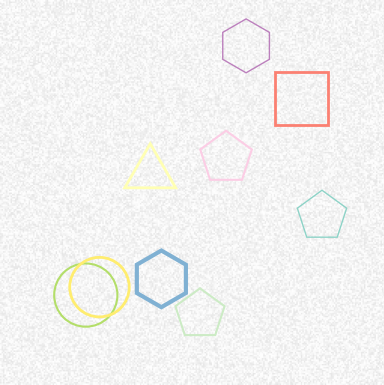[{"shape": "pentagon", "thickness": 1, "radius": 0.34, "center": [0.836, 0.438]}, {"shape": "triangle", "thickness": 2, "radius": 0.38, "center": [0.39, 0.55]}, {"shape": "square", "thickness": 2, "radius": 0.34, "center": [0.783, 0.744]}, {"shape": "hexagon", "thickness": 3, "radius": 0.37, "center": [0.419, 0.276]}, {"shape": "circle", "thickness": 1.5, "radius": 0.41, "center": [0.223, 0.234]}, {"shape": "pentagon", "thickness": 1.5, "radius": 0.35, "center": [0.587, 0.59]}, {"shape": "hexagon", "thickness": 1, "radius": 0.35, "center": [0.639, 0.881]}, {"shape": "pentagon", "thickness": 1.5, "radius": 0.34, "center": [0.519, 0.184]}, {"shape": "circle", "thickness": 2, "radius": 0.39, "center": [0.258, 0.254]}]